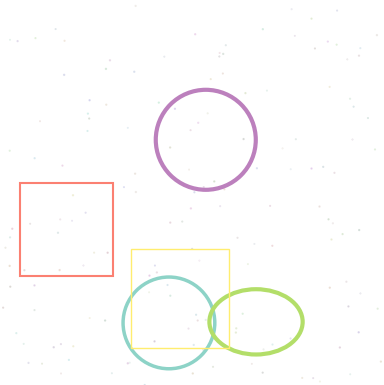[{"shape": "circle", "thickness": 2.5, "radius": 0.6, "center": [0.439, 0.161]}, {"shape": "square", "thickness": 1.5, "radius": 0.6, "center": [0.173, 0.404]}, {"shape": "oval", "thickness": 3, "radius": 0.61, "center": [0.665, 0.164]}, {"shape": "circle", "thickness": 3, "radius": 0.65, "center": [0.534, 0.637]}, {"shape": "square", "thickness": 1, "radius": 0.64, "center": [0.468, 0.225]}]